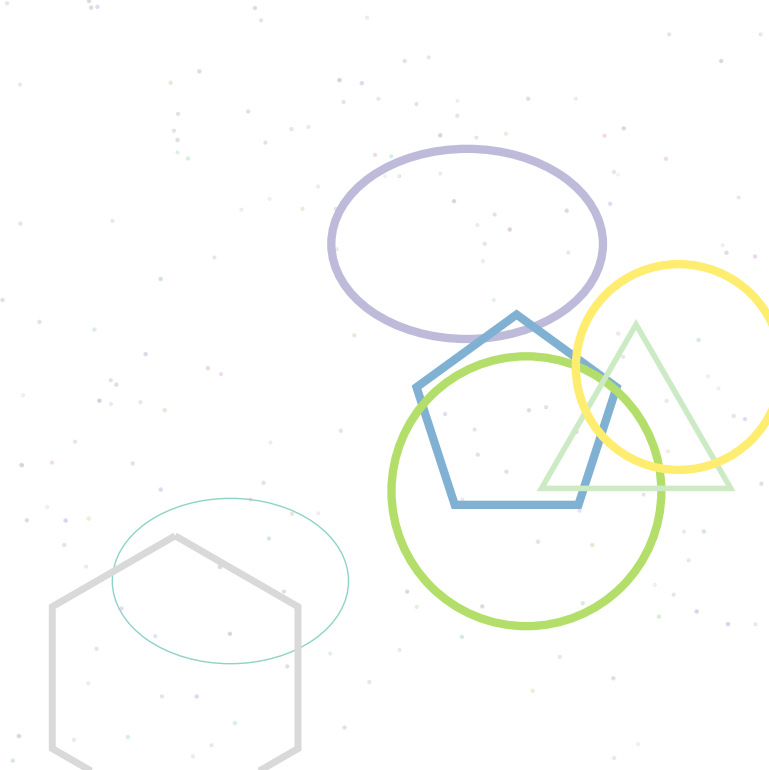[{"shape": "oval", "thickness": 0.5, "radius": 0.77, "center": [0.299, 0.245]}, {"shape": "oval", "thickness": 3, "radius": 0.88, "center": [0.607, 0.683]}, {"shape": "pentagon", "thickness": 3, "radius": 0.68, "center": [0.671, 0.455]}, {"shape": "circle", "thickness": 3, "radius": 0.88, "center": [0.684, 0.362]}, {"shape": "hexagon", "thickness": 2.5, "radius": 0.92, "center": [0.227, 0.12]}, {"shape": "triangle", "thickness": 2, "radius": 0.71, "center": [0.826, 0.437]}, {"shape": "circle", "thickness": 3, "radius": 0.67, "center": [0.881, 0.523]}]